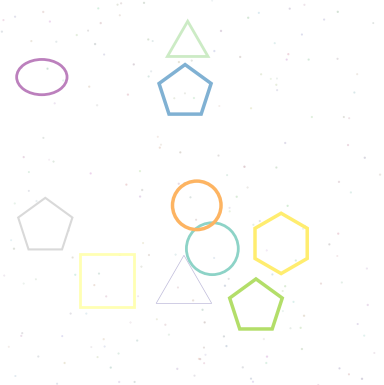[{"shape": "circle", "thickness": 2, "radius": 0.34, "center": [0.552, 0.354]}, {"shape": "square", "thickness": 2, "radius": 0.35, "center": [0.278, 0.272]}, {"shape": "triangle", "thickness": 0.5, "radius": 0.42, "center": [0.478, 0.254]}, {"shape": "pentagon", "thickness": 2.5, "radius": 0.36, "center": [0.481, 0.761]}, {"shape": "circle", "thickness": 2.5, "radius": 0.32, "center": [0.511, 0.467]}, {"shape": "pentagon", "thickness": 2.5, "radius": 0.36, "center": [0.665, 0.204]}, {"shape": "pentagon", "thickness": 1.5, "radius": 0.37, "center": [0.118, 0.412]}, {"shape": "oval", "thickness": 2, "radius": 0.33, "center": [0.109, 0.8]}, {"shape": "triangle", "thickness": 2, "radius": 0.3, "center": [0.488, 0.884]}, {"shape": "hexagon", "thickness": 2.5, "radius": 0.39, "center": [0.73, 0.368]}]